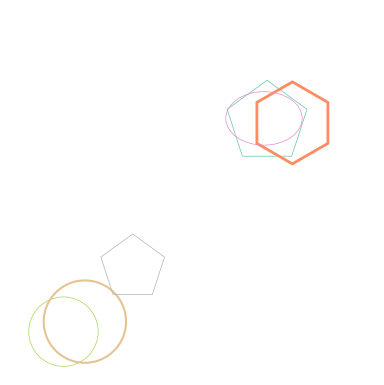[{"shape": "pentagon", "thickness": 0.5, "radius": 0.54, "center": [0.694, 0.682]}, {"shape": "hexagon", "thickness": 2, "radius": 0.53, "center": [0.759, 0.681]}, {"shape": "oval", "thickness": 0.5, "radius": 0.5, "center": [0.686, 0.692]}, {"shape": "circle", "thickness": 0.5, "radius": 0.45, "center": [0.165, 0.139]}, {"shape": "circle", "thickness": 1.5, "radius": 0.53, "center": [0.22, 0.165]}, {"shape": "pentagon", "thickness": 0.5, "radius": 0.43, "center": [0.345, 0.305]}]